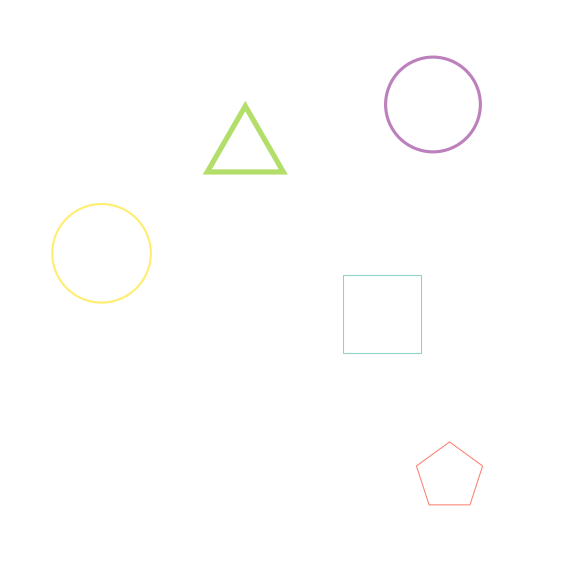[{"shape": "square", "thickness": 0.5, "radius": 0.34, "center": [0.661, 0.455]}, {"shape": "pentagon", "thickness": 0.5, "radius": 0.3, "center": [0.778, 0.174]}, {"shape": "triangle", "thickness": 2.5, "radius": 0.38, "center": [0.425, 0.739]}, {"shape": "circle", "thickness": 1.5, "radius": 0.41, "center": [0.75, 0.818]}, {"shape": "circle", "thickness": 1, "radius": 0.43, "center": [0.176, 0.561]}]